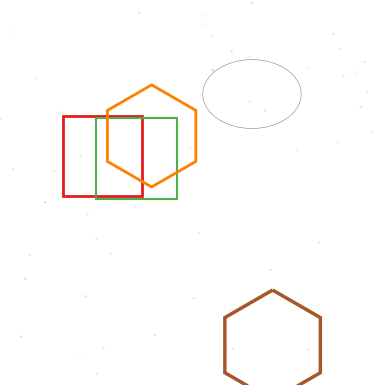[{"shape": "square", "thickness": 2, "radius": 0.51, "center": [0.266, 0.595]}, {"shape": "square", "thickness": 1.5, "radius": 0.53, "center": [0.355, 0.589]}, {"shape": "hexagon", "thickness": 2, "radius": 0.66, "center": [0.394, 0.647]}, {"shape": "hexagon", "thickness": 2.5, "radius": 0.72, "center": [0.708, 0.103]}, {"shape": "oval", "thickness": 0.5, "radius": 0.64, "center": [0.654, 0.756]}]